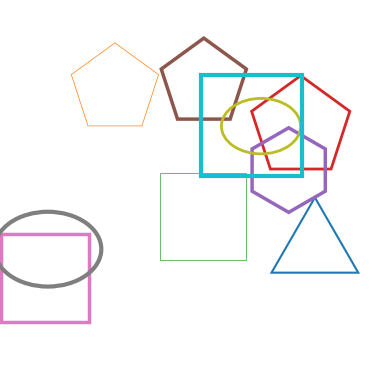[{"shape": "triangle", "thickness": 1.5, "radius": 0.65, "center": [0.818, 0.357]}, {"shape": "pentagon", "thickness": 0.5, "radius": 0.6, "center": [0.299, 0.769]}, {"shape": "square", "thickness": 0.5, "radius": 0.56, "center": [0.527, 0.438]}, {"shape": "pentagon", "thickness": 2, "radius": 0.67, "center": [0.781, 0.669]}, {"shape": "hexagon", "thickness": 2.5, "radius": 0.55, "center": [0.75, 0.558]}, {"shape": "pentagon", "thickness": 2.5, "radius": 0.58, "center": [0.529, 0.785]}, {"shape": "square", "thickness": 2.5, "radius": 0.57, "center": [0.117, 0.278]}, {"shape": "oval", "thickness": 3, "radius": 0.69, "center": [0.124, 0.353]}, {"shape": "oval", "thickness": 2, "radius": 0.51, "center": [0.678, 0.672]}, {"shape": "square", "thickness": 3, "radius": 0.65, "center": [0.653, 0.674]}]